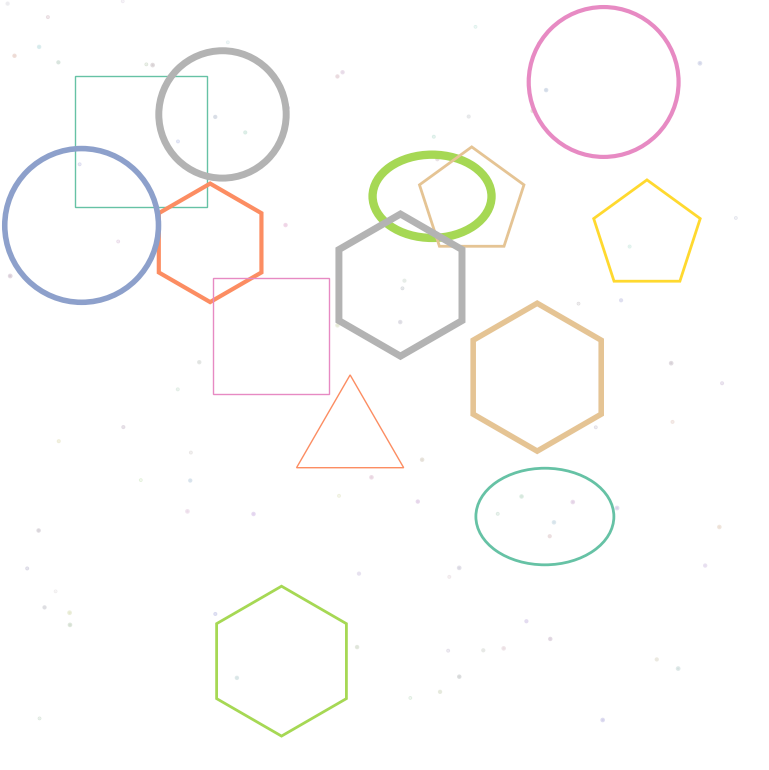[{"shape": "square", "thickness": 0.5, "radius": 0.43, "center": [0.183, 0.816]}, {"shape": "oval", "thickness": 1, "radius": 0.45, "center": [0.708, 0.329]}, {"shape": "triangle", "thickness": 0.5, "radius": 0.4, "center": [0.455, 0.433]}, {"shape": "hexagon", "thickness": 1.5, "radius": 0.38, "center": [0.273, 0.685]}, {"shape": "circle", "thickness": 2, "radius": 0.5, "center": [0.106, 0.707]}, {"shape": "circle", "thickness": 1.5, "radius": 0.49, "center": [0.784, 0.894]}, {"shape": "square", "thickness": 0.5, "radius": 0.38, "center": [0.352, 0.564]}, {"shape": "hexagon", "thickness": 1, "radius": 0.49, "center": [0.366, 0.141]}, {"shape": "oval", "thickness": 3, "radius": 0.39, "center": [0.561, 0.745]}, {"shape": "pentagon", "thickness": 1, "radius": 0.36, "center": [0.84, 0.694]}, {"shape": "pentagon", "thickness": 1, "radius": 0.36, "center": [0.613, 0.738]}, {"shape": "hexagon", "thickness": 2, "radius": 0.48, "center": [0.698, 0.51]}, {"shape": "hexagon", "thickness": 2.5, "radius": 0.46, "center": [0.52, 0.63]}, {"shape": "circle", "thickness": 2.5, "radius": 0.41, "center": [0.289, 0.851]}]